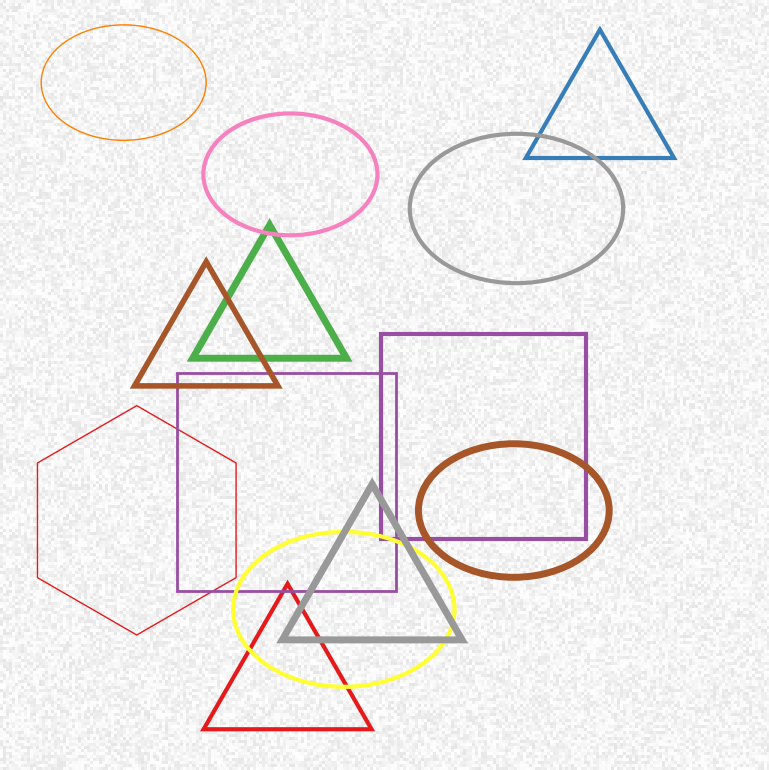[{"shape": "hexagon", "thickness": 0.5, "radius": 0.74, "center": [0.178, 0.324]}, {"shape": "triangle", "thickness": 1.5, "radius": 0.63, "center": [0.373, 0.116]}, {"shape": "triangle", "thickness": 1.5, "radius": 0.56, "center": [0.779, 0.85]}, {"shape": "triangle", "thickness": 2.5, "radius": 0.58, "center": [0.35, 0.592]}, {"shape": "square", "thickness": 1, "radius": 0.71, "center": [0.372, 0.374]}, {"shape": "square", "thickness": 1.5, "radius": 0.67, "center": [0.628, 0.433]}, {"shape": "oval", "thickness": 0.5, "radius": 0.54, "center": [0.161, 0.893]}, {"shape": "oval", "thickness": 1.5, "radius": 0.72, "center": [0.447, 0.209]}, {"shape": "oval", "thickness": 2.5, "radius": 0.62, "center": [0.667, 0.337]}, {"shape": "triangle", "thickness": 2, "radius": 0.54, "center": [0.268, 0.553]}, {"shape": "oval", "thickness": 1.5, "radius": 0.57, "center": [0.377, 0.774]}, {"shape": "triangle", "thickness": 2.5, "radius": 0.67, "center": [0.483, 0.236]}, {"shape": "oval", "thickness": 1.5, "radius": 0.69, "center": [0.671, 0.729]}]